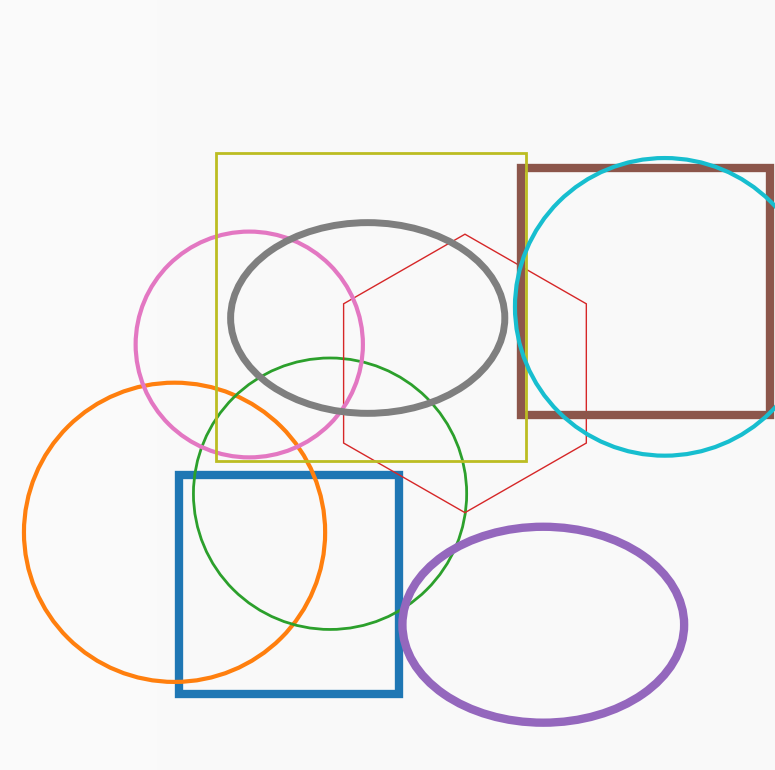[{"shape": "square", "thickness": 3, "radius": 0.71, "center": [0.373, 0.241]}, {"shape": "circle", "thickness": 1.5, "radius": 0.97, "center": [0.225, 0.309]}, {"shape": "circle", "thickness": 1, "radius": 0.88, "center": [0.426, 0.359]}, {"shape": "hexagon", "thickness": 0.5, "radius": 0.9, "center": [0.6, 0.515]}, {"shape": "oval", "thickness": 3, "radius": 0.91, "center": [0.701, 0.189]}, {"shape": "square", "thickness": 3, "radius": 0.8, "center": [0.833, 0.622]}, {"shape": "circle", "thickness": 1.5, "radius": 0.73, "center": [0.322, 0.553]}, {"shape": "oval", "thickness": 2.5, "radius": 0.88, "center": [0.474, 0.587]}, {"shape": "square", "thickness": 1, "radius": 1.0, "center": [0.479, 0.601]}, {"shape": "circle", "thickness": 1.5, "radius": 0.97, "center": [0.858, 0.601]}]